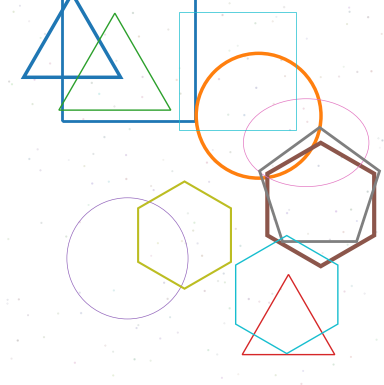[{"shape": "triangle", "thickness": 2.5, "radius": 0.73, "center": [0.187, 0.872]}, {"shape": "square", "thickness": 2, "radius": 0.86, "center": [0.333, 0.858]}, {"shape": "circle", "thickness": 2.5, "radius": 0.81, "center": [0.672, 0.699]}, {"shape": "triangle", "thickness": 1, "radius": 0.84, "center": [0.298, 0.798]}, {"shape": "triangle", "thickness": 1, "radius": 0.69, "center": [0.749, 0.148]}, {"shape": "circle", "thickness": 0.5, "radius": 0.79, "center": [0.331, 0.329]}, {"shape": "hexagon", "thickness": 3, "radius": 0.8, "center": [0.833, 0.469]}, {"shape": "oval", "thickness": 0.5, "radius": 0.82, "center": [0.795, 0.629]}, {"shape": "pentagon", "thickness": 2, "radius": 0.82, "center": [0.83, 0.505]}, {"shape": "hexagon", "thickness": 1.5, "radius": 0.7, "center": [0.479, 0.389]}, {"shape": "hexagon", "thickness": 1, "radius": 0.77, "center": [0.745, 0.235]}, {"shape": "square", "thickness": 0.5, "radius": 0.76, "center": [0.617, 0.815]}]